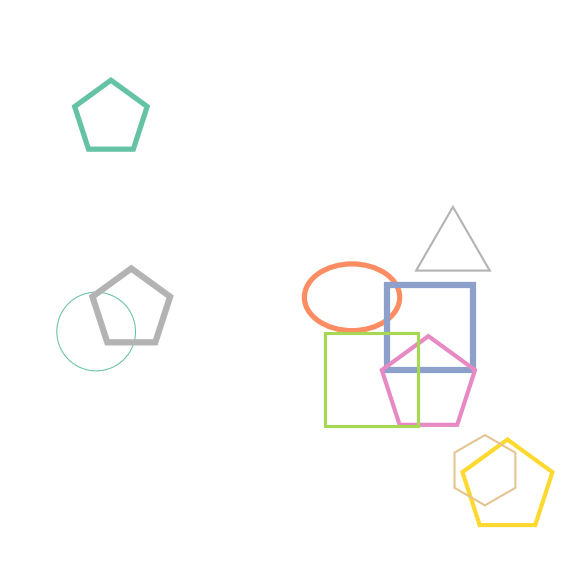[{"shape": "pentagon", "thickness": 2.5, "radius": 0.33, "center": [0.192, 0.794]}, {"shape": "circle", "thickness": 0.5, "radius": 0.34, "center": [0.167, 0.425]}, {"shape": "oval", "thickness": 2.5, "radius": 0.41, "center": [0.61, 0.484]}, {"shape": "square", "thickness": 3, "radius": 0.37, "center": [0.745, 0.432]}, {"shape": "pentagon", "thickness": 2, "radius": 0.42, "center": [0.742, 0.332]}, {"shape": "square", "thickness": 1.5, "radius": 0.4, "center": [0.643, 0.343]}, {"shape": "pentagon", "thickness": 2, "radius": 0.41, "center": [0.879, 0.156]}, {"shape": "hexagon", "thickness": 1, "radius": 0.3, "center": [0.84, 0.185]}, {"shape": "triangle", "thickness": 1, "radius": 0.37, "center": [0.784, 0.567]}, {"shape": "pentagon", "thickness": 3, "radius": 0.35, "center": [0.227, 0.464]}]